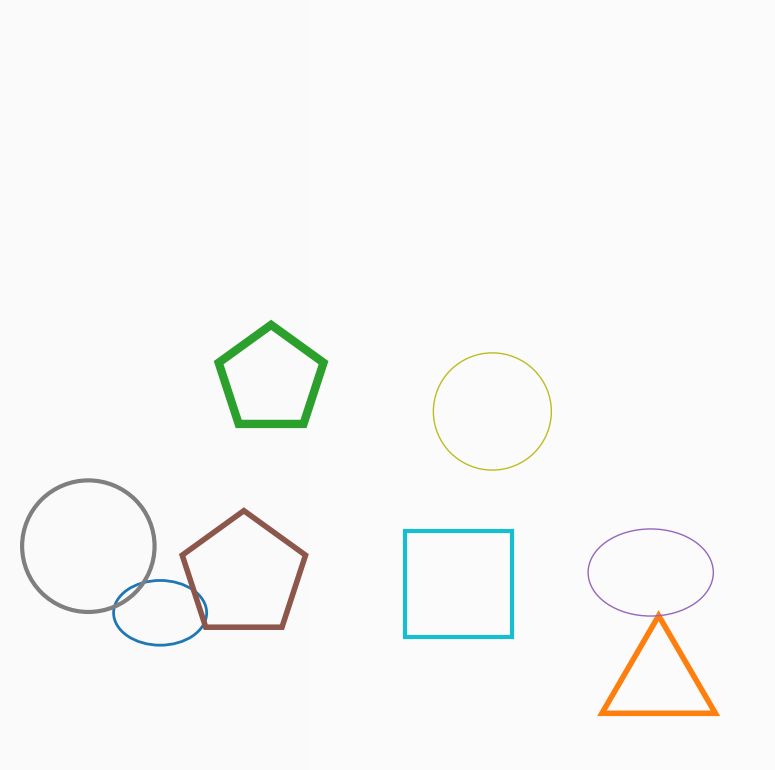[{"shape": "oval", "thickness": 1, "radius": 0.3, "center": [0.207, 0.204]}, {"shape": "triangle", "thickness": 2, "radius": 0.42, "center": [0.85, 0.116]}, {"shape": "pentagon", "thickness": 3, "radius": 0.36, "center": [0.35, 0.507]}, {"shape": "oval", "thickness": 0.5, "radius": 0.4, "center": [0.84, 0.257]}, {"shape": "pentagon", "thickness": 2, "radius": 0.42, "center": [0.315, 0.253]}, {"shape": "circle", "thickness": 1.5, "radius": 0.43, "center": [0.114, 0.291]}, {"shape": "circle", "thickness": 0.5, "radius": 0.38, "center": [0.635, 0.466]}, {"shape": "square", "thickness": 1.5, "radius": 0.34, "center": [0.592, 0.242]}]